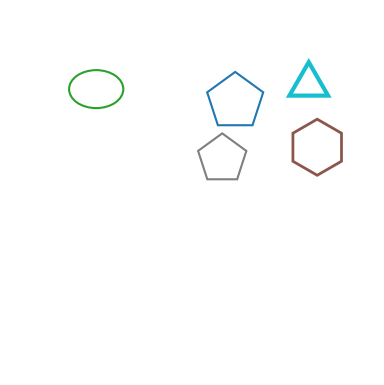[{"shape": "pentagon", "thickness": 1.5, "radius": 0.38, "center": [0.611, 0.737]}, {"shape": "oval", "thickness": 1.5, "radius": 0.35, "center": [0.25, 0.769]}, {"shape": "hexagon", "thickness": 2, "radius": 0.36, "center": [0.824, 0.618]}, {"shape": "pentagon", "thickness": 1.5, "radius": 0.33, "center": [0.577, 0.588]}, {"shape": "triangle", "thickness": 3, "radius": 0.29, "center": [0.802, 0.781]}]